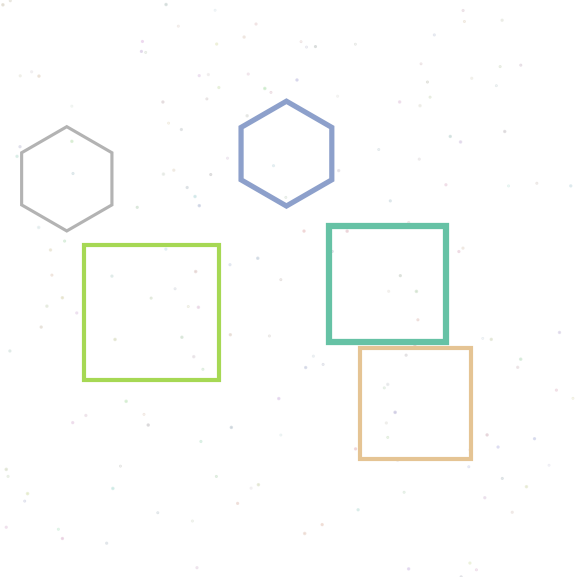[{"shape": "square", "thickness": 3, "radius": 0.51, "center": [0.671, 0.507]}, {"shape": "hexagon", "thickness": 2.5, "radius": 0.45, "center": [0.496, 0.733]}, {"shape": "square", "thickness": 2, "radius": 0.58, "center": [0.262, 0.458]}, {"shape": "square", "thickness": 2, "radius": 0.48, "center": [0.72, 0.301]}, {"shape": "hexagon", "thickness": 1.5, "radius": 0.45, "center": [0.116, 0.689]}]